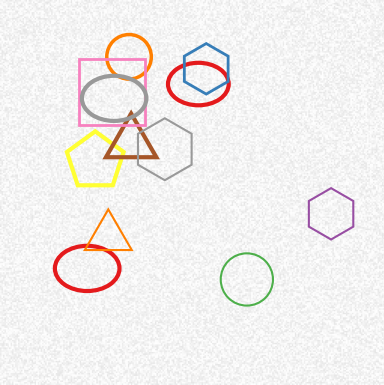[{"shape": "oval", "thickness": 3, "radius": 0.39, "center": [0.515, 0.782]}, {"shape": "oval", "thickness": 3, "radius": 0.42, "center": [0.226, 0.303]}, {"shape": "hexagon", "thickness": 2, "radius": 0.33, "center": [0.536, 0.821]}, {"shape": "circle", "thickness": 1.5, "radius": 0.34, "center": [0.641, 0.274]}, {"shape": "hexagon", "thickness": 1.5, "radius": 0.33, "center": [0.86, 0.445]}, {"shape": "circle", "thickness": 2.5, "radius": 0.29, "center": [0.335, 0.852]}, {"shape": "triangle", "thickness": 1.5, "radius": 0.35, "center": [0.281, 0.386]}, {"shape": "pentagon", "thickness": 3, "radius": 0.39, "center": [0.247, 0.581]}, {"shape": "triangle", "thickness": 3, "radius": 0.38, "center": [0.341, 0.629]}, {"shape": "square", "thickness": 2, "radius": 0.43, "center": [0.292, 0.761]}, {"shape": "oval", "thickness": 3, "radius": 0.42, "center": [0.296, 0.745]}, {"shape": "hexagon", "thickness": 1.5, "radius": 0.4, "center": [0.428, 0.612]}]